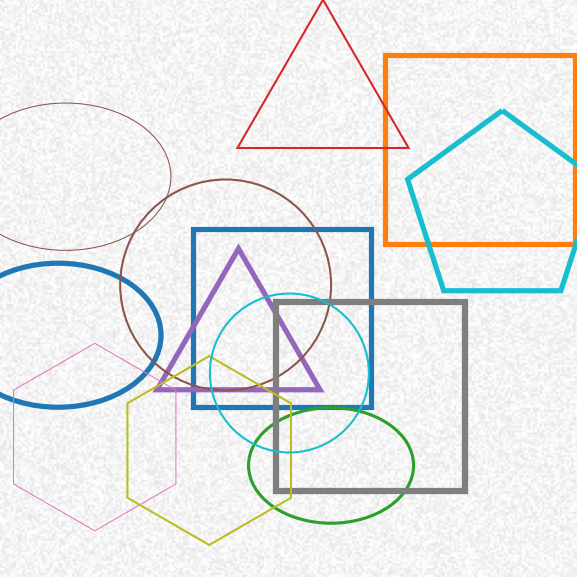[{"shape": "square", "thickness": 2.5, "radius": 0.77, "center": [0.488, 0.448]}, {"shape": "oval", "thickness": 2.5, "radius": 0.89, "center": [0.101, 0.419]}, {"shape": "square", "thickness": 2.5, "radius": 0.82, "center": [0.831, 0.741]}, {"shape": "oval", "thickness": 1.5, "radius": 0.71, "center": [0.573, 0.193]}, {"shape": "triangle", "thickness": 1, "radius": 0.86, "center": [0.559, 0.828]}, {"shape": "triangle", "thickness": 2.5, "radius": 0.81, "center": [0.413, 0.406]}, {"shape": "oval", "thickness": 0.5, "radius": 0.91, "center": [0.114, 0.693]}, {"shape": "circle", "thickness": 1, "radius": 0.91, "center": [0.391, 0.506]}, {"shape": "hexagon", "thickness": 0.5, "radius": 0.81, "center": [0.164, 0.242]}, {"shape": "square", "thickness": 3, "radius": 0.82, "center": [0.642, 0.312]}, {"shape": "hexagon", "thickness": 1, "radius": 0.82, "center": [0.362, 0.219]}, {"shape": "pentagon", "thickness": 2.5, "radius": 0.86, "center": [0.87, 0.635]}, {"shape": "circle", "thickness": 1, "radius": 0.69, "center": [0.501, 0.353]}]